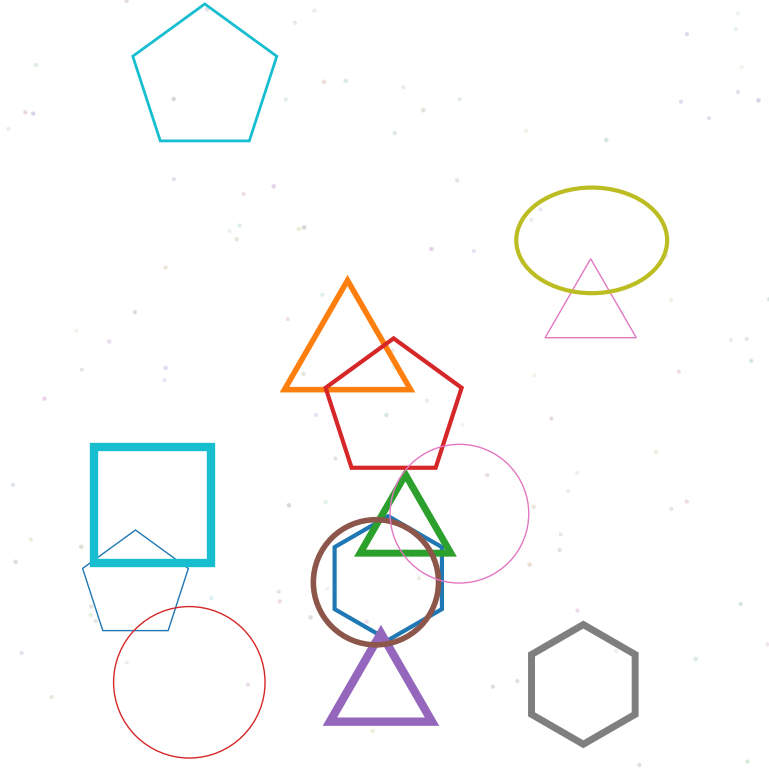[{"shape": "hexagon", "thickness": 1.5, "radius": 0.4, "center": [0.504, 0.249]}, {"shape": "pentagon", "thickness": 0.5, "radius": 0.36, "center": [0.176, 0.239]}, {"shape": "triangle", "thickness": 2, "radius": 0.47, "center": [0.451, 0.541]}, {"shape": "triangle", "thickness": 2.5, "radius": 0.34, "center": [0.527, 0.316]}, {"shape": "circle", "thickness": 0.5, "radius": 0.49, "center": [0.246, 0.114]}, {"shape": "pentagon", "thickness": 1.5, "radius": 0.46, "center": [0.511, 0.468]}, {"shape": "triangle", "thickness": 3, "radius": 0.38, "center": [0.495, 0.101]}, {"shape": "circle", "thickness": 2, "radius": 0.41, "center": [0.488, 0.244]}, {"shape": "circle", "thickness": 0.5, "radius": 0.45, "center": [0.597, 0.333]}, {"shape": "triangle", "thickness": 0.5, "radius": 0.34, "center": [0.767, 0.596]}, {"shape": "hexagon", "thickness": 2.5, "radius": 0.39, "center": [0.758, 0.111]}, {"shape": "oval", "thickness": 1.5, "radius": 0.49, "center": [0.768, 0.688]}, {"shape": "square", "thickness": 3, "radius": 0.38, "center": [0.198, 0.344]}, {"shape": "pentagon", "thickness": 1, "radius": 0.49, "center": [0.266, 0.897]}]